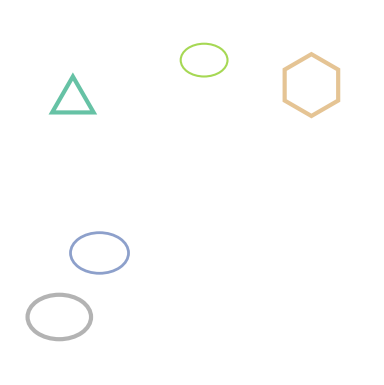[{"shape": "triangle", "thickness": 3, "radius": 0.31, "center": [0.189, 0.739]}, {"shape": "oval", "thickness": 2, "radius": 0.38, "center": [0.258, 0.343]}, {"shape": "oval", "thickness": 1.5, "radius": 0.3, "center": [0.53, 0.844]}, {"shape": "hexagon", "thickness": 3, "radius": 0.4, "center": [0.809, 0.779]}, {"shape": "oval", "thickness": 3, "radius": 0.41, "center": [0.154, 0.177]}]